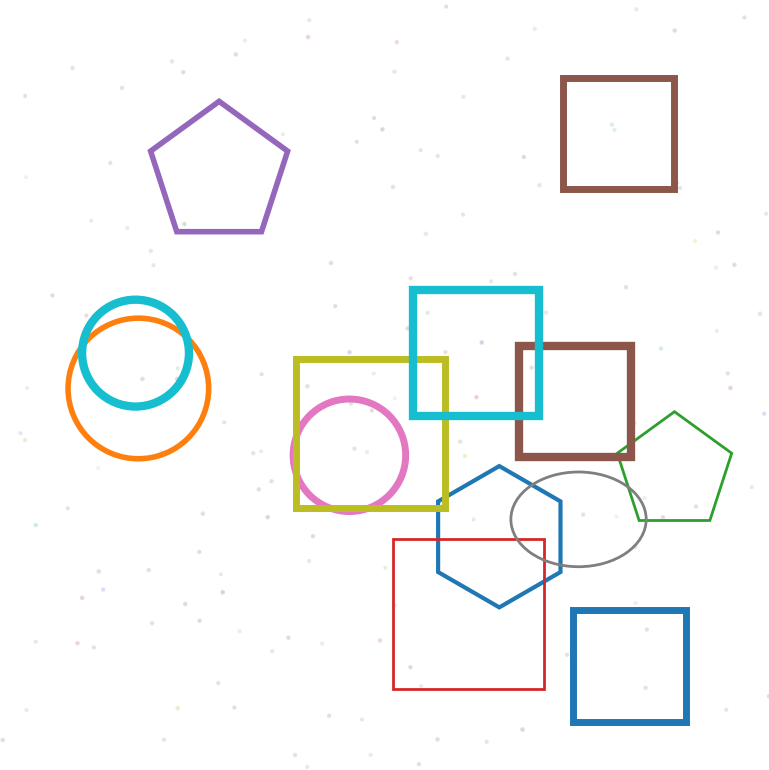[{"shape": "square", "thickness": 2.5, "radius": 0.37, "center": [0.818, 0.135]}, {"shape": "hexagon", "thickness": 1.5, "radius": 0.46, "center": [0.648, 0.303]}, {"shape": "circle", "thickness": 2, "radius": 0.46, "center": [0.18, 0.496]}, {"shape": "pentagon", "thickness": 1, "radius": 0.39, "center": [0.876, 0.387]}, {"shape": "square", "thickness": 1, "radius": 0.49, "center": [0.608, 0.203]}, {"shape": "pentagon", "thickness": 2, "radius": 0.47, "center": [0.285, 0.775]}, {"shape": "square", "thickness": 2.5, "radius": 0.36, "center": [0.803, 0.826]}, {"shape": "square", "thickness": 3, "radius": 0.36, "center": [0.747, 0.479]}, {"shape": "circle", "thickness": 2.5, "radius": 0.37, "center": [0.454, 0.409]}, {"shape": "oval", "thickness": 1, "radius": 0.44, "center": [0.751, 0.326]}, {"shape": "square", "thickness": 2.5, "radius": 0.48, "center": [0.481, 0.436]}, {"shape": "square", "thickness": 3, "radius": 0.41, "center": [0.618, 0.541]}, {"shape": "circle", "thickness": 3, "radius": 0.35, "center": [0.176, 0.541]}]